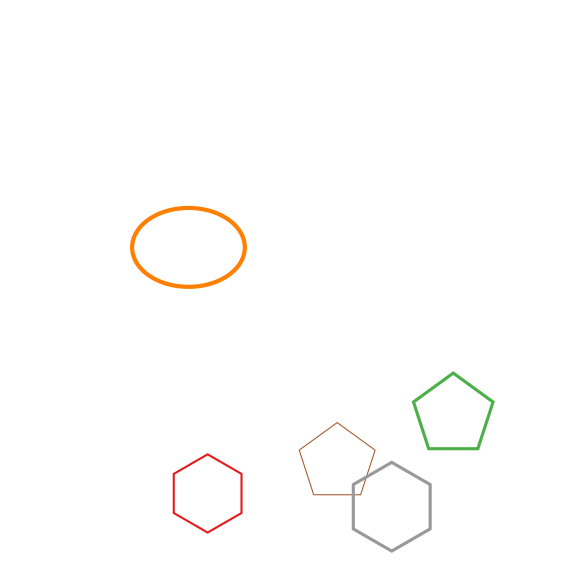[{"shape": "hexagon", "thickness": 1, "radius": 0.34, "center": [0.36, 0.145]}, {"shape": "pentagon", "thickness": 1.5, "radius": 0.36, "center": [0.785, 0.281]}, {"shape": "oval", "thickness": 2, "radius": 0.49, "center": [0.326, 0.571]}, {"shape": "pentagon", "thickness": 0.5, "radius": 0.35, "center": [0.584, 0.198]}, {"shape": "hexagon", "thickness": 1.5, "radius": 0.38, "center": [0.678, 0.122]}]